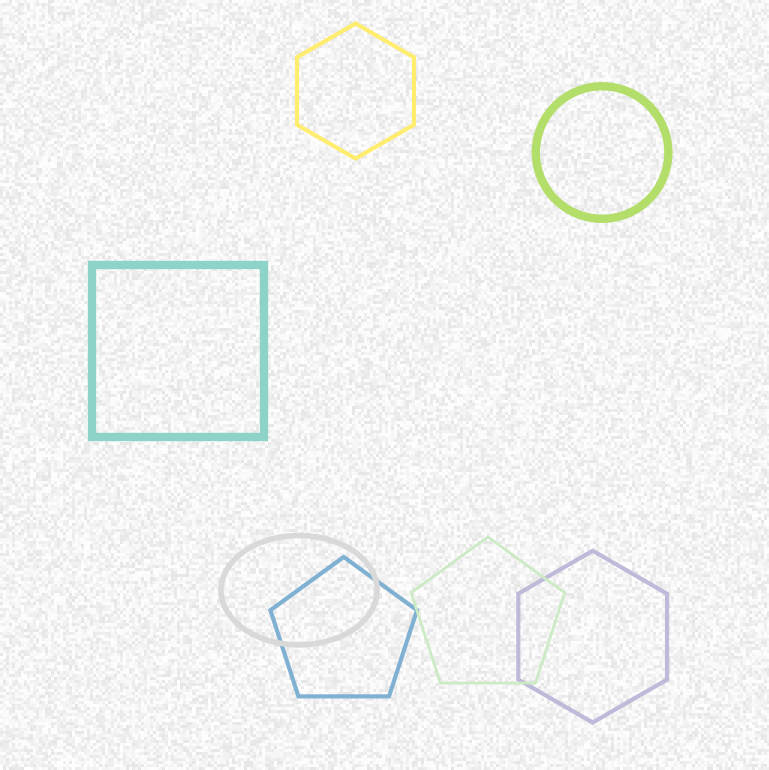[{"shape": "square", "thickness": 3, "radius": 0.56, "center": [0.231, 0.544]}, {"shape": "hexagon", "thickness": 1.5, "radius": 0.56, "center": [0.77, 0.173]}, {"shape": "pentagon", "thickness": 1.5, "radius": 0.5, "center": [0.446, 0.177]}, {"shape": "circle", "thickness": 3, "radius": 0.43, "center": [0.782, 0.802]}, {"shape": "oval", "thickness": 2, "radius": 0.51, "center": [0.388, 0.234]}, {"shape": "pentagon", "thickness": 1, "radius": 0.52, "center": [0.634, 0.198]}, {"shape": "hexagon", "thickness": 1.5, "radius": 0.44, "center": [0.462, 0.882]}]